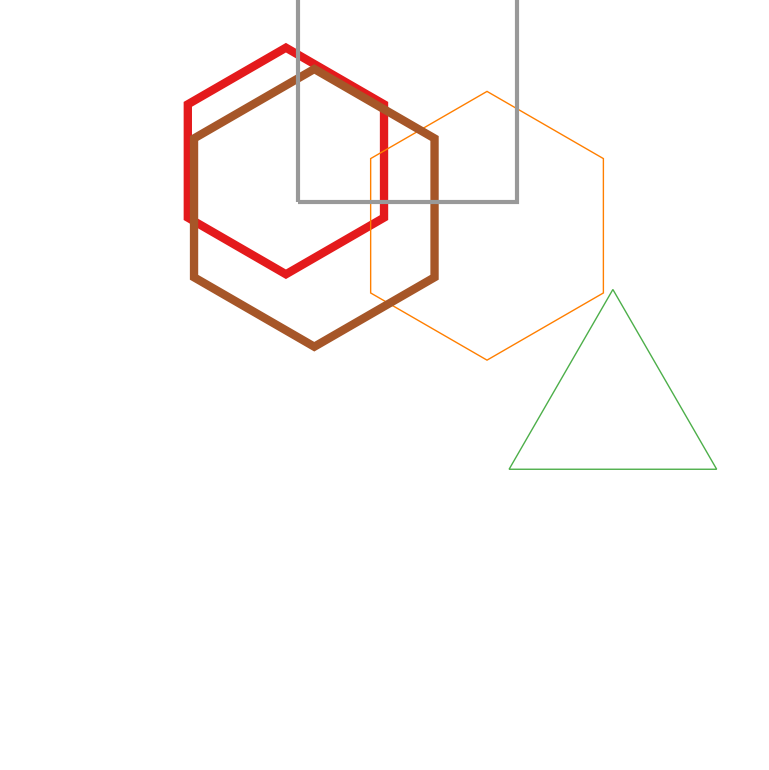[{"shape": "hexagon", "thickness": 3, "radius": 0.74, "center": [0.371, 0.791]}, {"shape": "triangle", "thickness": 0.5, "radius": 0.78, "center": [0.796, 0.468]}, {"shape": "hexagon", "thickness": 0.5, "radius": 0.87, "center": [0.632, 0.707]}, {"shape": "hexagon", "thickness": 3, "radius": 0.9, "center": [0.408, 0.73]}, {"shape": "square", "thickness": 1.5, "radius": 0.71, "center": [0.529, 0.88]}]